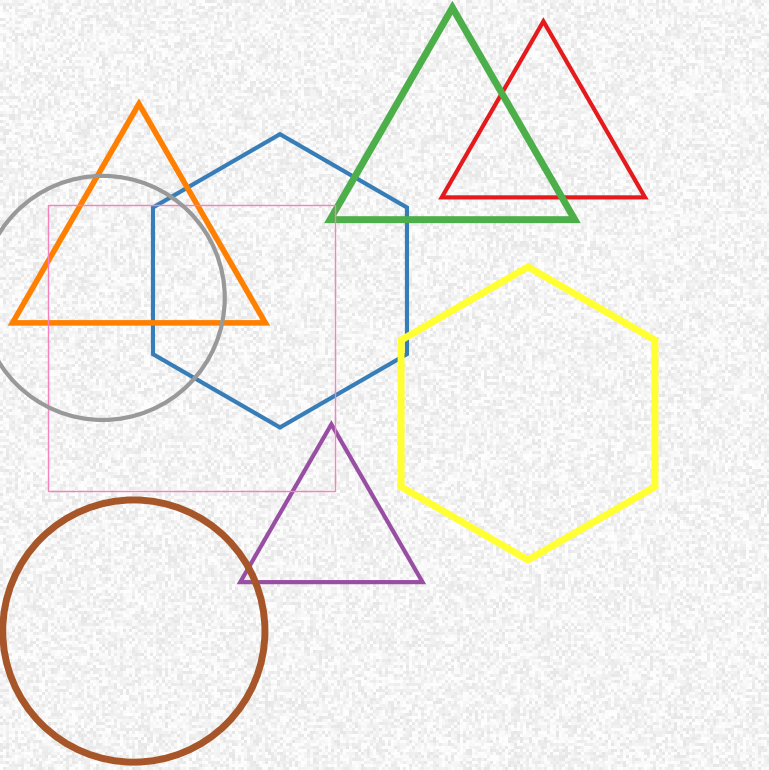[{"shape": "triangle", "thickness": 1.5, "radius": 0.76, "center": [0.706, 0.82]}, {"shape": "hexagon", "thickness": 1.5, "radius": 0.95, "center": [0.364, 0.635]}, {"shape": "triangle", "thickness": 2.5, "radius": 0.92, "center": [0.588, 0.806]}, {"shape": "triangle", "thickness": 1.5, "radius": 0.68, "center": [0.43, 0.312]}, {"shape": "triangle", "thickness": 2, "radius": 0.95, "center": [0.18, 0.675]}, {"shape": "hexagon", "thickness": 2.5, "radius": 0.95, "center": [0.686, 0.463]}, {"shape": "circle", "thickness": 2.5, "radius": 0.85, "center": [0.174, 0.18]}, {"shape": "square", "thickness": 0.5, "radius": 0.93, "center": [0.249, 0.548]}, {"shape": "circle", "thickness": 1.5, "radius": 0.79, "center": [0.133, 0.613]}]